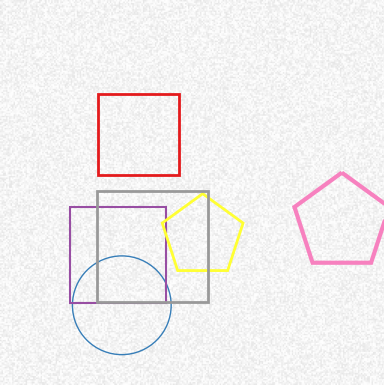[{"shape": "square", "thickness": 2, "radius": 0.53, "center": [0.36, 0.65]}, {"shape": "circle", "thickness": 1, "radius": 0.64, "center": [0.316, 0.207]}, {"shape": "square", "thickness": 1.5, "radius": 0.62, "center": [0.306, 0.338]}, {"shape": "pentagon", "thickness": 2, "radius": 0.55, "center": [0.526, 0.387]}, {"shape": "pentagon", "thickness": 3, "radius": 0.65, "center": [0.888, 0.422]}, {"shape": "square", "thickness": 2, "radius": 0.72, "center": [0.396, 0.36]}]